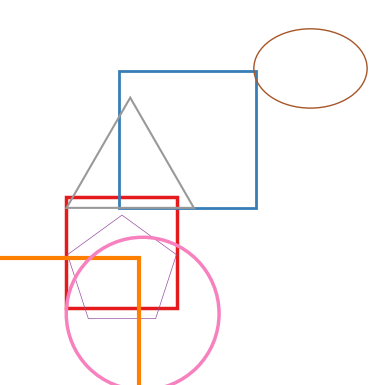[{"shape": "square", "thickness": 2.5, "radius": 0.72, "center": [0.316, 0.345]}, {"shape": "square", "thickness": 2, "radius": 0.89, "center": [0.487, 0.638]}, {"shape": "pentagon", "thickness": 0.5, "radius": 0.74, "center": [0.317, 0.293]}, {"shape": "square", "thickness": 3, "radius": 0.96, "center": [0.169, 0.137]}, {"shape": "oval", "thickness": 1, "radius": 0.74, "center": [0.806, 0.822]}, {"shape": "circle", "thickness": 2.5, "radius": 0.99, "center": [0.371, 0.185]}, {"shape": "triangle", "thickness": 1.5, "radius": 0.95, "center": [0.338, 0.556]}]